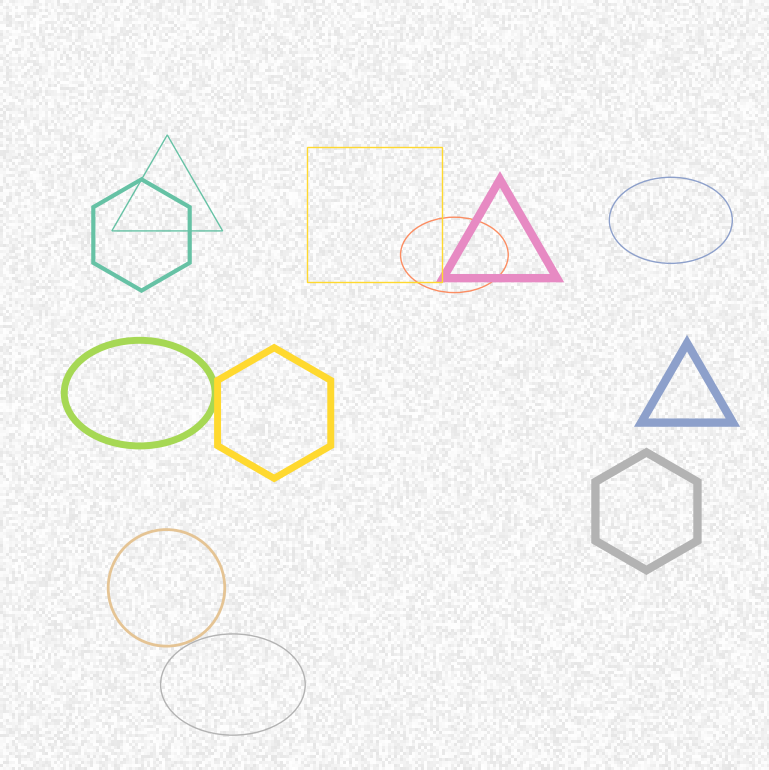[{"shape": "hexagon", "thickness": 1.5, "radius": 0.36, "center": [0.184, 0.695]}, {"shape": "triangle", "thickness": 0.5, "radius": 0.42, "center": [0.217, 0.742]}, {"shape": "oval", "thickness": 0.5, "radius": 0.35, "center": [0.59, 0.669]}, {"shape": "triangle", "thickness": 3, "radius": 0.34, "center": [0.892, 0.486]}, {"shape": "oval", "thickness": 0.5, "radius": 0.4, "center": [0.871, 0.714]}, {"shape": "triangle", "thickness": 3, "radius": 0.43, "center": [0.649, 0.681]}, {"shape": "oval", "thickness": 2.5, "radius": 0.49, "center": [0.181, 0.489]}, {"shape": "hexagon", "thickness": 2.5, "radius": 0.42, "center": [0.356, 0.464]}, {"shape": "square", "thickness": 0.5, "radius": 0.44, "center": [0.486, 0.721]}, {"shape": "circle", "thickness": 1, "radius": 0.38, "center": [0.216, 0.237]}, {"shape": "hexagon", "thickness": 3, "radius": 0.38, "center": [0.84, 0.336]}, {"shape": "oval", "thickness": 0.5, "radius": 0.47, "center": [0.302, 0.111]}]